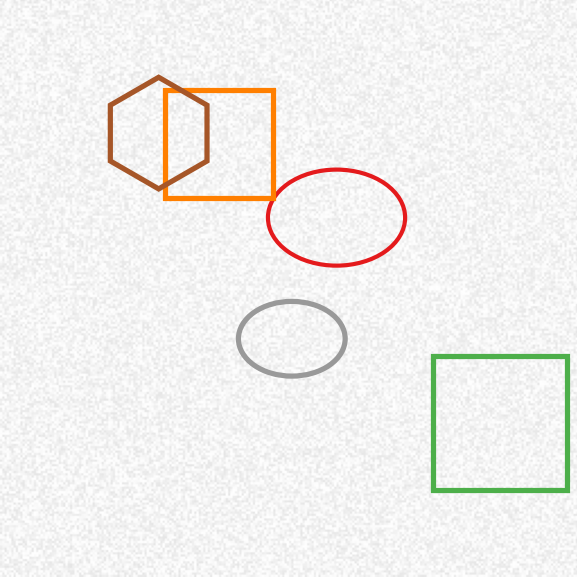[{"shape": "oval", "thickness": 2, "radius": 0.59, "center": [0.583, 0.622]}, {"shape": "square", "thickness": 2.5, "radius": 0.58, "center": [0.865, 0.267]}, {"shape": "square", "thickness": 2.5, "radius": 0.47, "center": [0.379, 0.75]}, {"shape": "hexagon", "thickness": 2.5, "radius": 0.48, "center": [0.275, 0.769]}, {"shape": "oval", "thickness": 2.5, "radius": 0.46, "center": [0.505, 0.413]}]